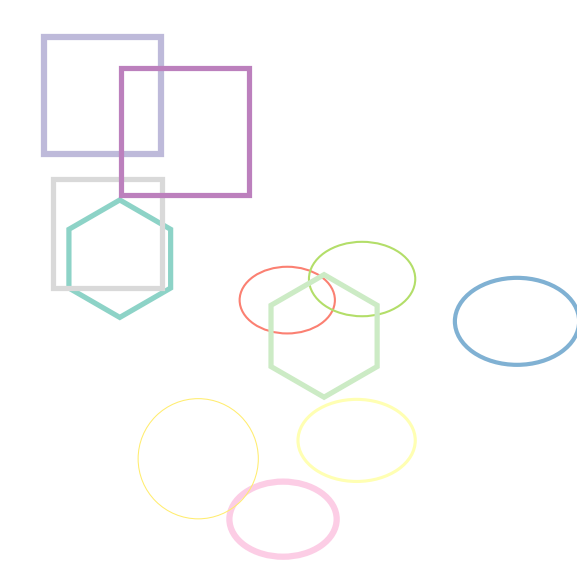[{"shape": "hexagon", "thickness": 2.5, "radius": 0.51, "center": [0.207, 0.551]}, {"shape": "oval", "thickness": 1.5, "radius": 0.51, "center": [0.618, 0.237]}, {"shape": "square", "thickness": 3, "radius": 0.51, "center": [0.177, 0.833]}, {"shape": "oval", "thickness": 1, "radius": 0.41, "center": [0.497, 0.479]}, {"shape": "oval", "thickness": 2, "radius": 0.54, "center": [0.895, 0.443]}, {"shape": "oval", "thickness": 1, "radius": 0.46, "center": [0.627, 0.516]}, {"shape": "oval", "thickness": 3, "radius": 0.46, "center": [0.49, 0.1]}, {"shape": "square", "thickness": 2.5, "radius": 0.47, "center": [0.186, 0.595]}, {"shape": "square", "thickness": 2.5, "radius": 0.55, "center": [0.321, 0.771]}, {"shape": "hexagon", "thickness": 2.5, "radius": 0.53, "center": [0.561, 0.417]}, {"shape": "circle", "thickness": 0.5, "radius": 0.52, "center": [0.343, 0.205]}]